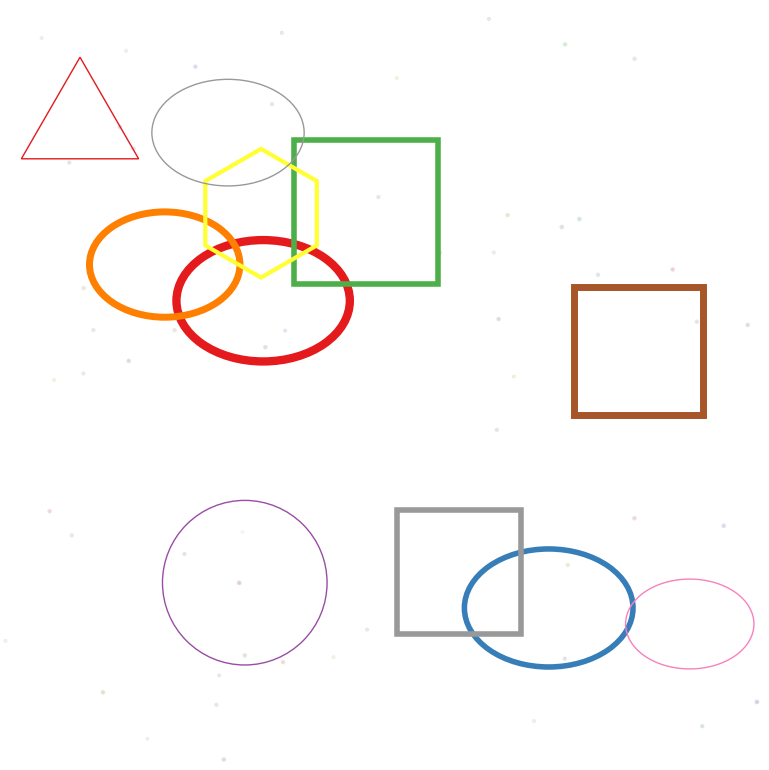[{"shape": "triangle", "thickness": 0.5, "radius": 0.44, "center": [0.104, 0.838]}, {"shape": "oval", "thickness": 3, "radius": 0.56, "center": [0.342, 0.609]}, {"shape": "oval", "thickness": 2, "radius": 0.55, "center": [0.713, 0.21]}, {"shape": "square", "thickness": 2, "radius": 0.47, "center": [0.475, 0.724]}, {"shape": "circle", "thickness": 0.5, "radius": 0.53, "center": [0.318, 0.243]}, {"shape": "oval", "thickness": 2.5, "radius": 0.49, "center": [0.214, 0.656]}, {"shape": "hexagon", "thickness": 1.5, "radius": 0.42, "center": [0.339, 0.723]}, {"shape": "square", "thickness": 2.5, "radius": 0.42, "center": [0.829, 0.544]}, {"shape": "oval", "thickness": 0.5, "radius": 0.42, "center": [0.896, 0.19]}, {"shape": "oval", "thickness": 0.5, "radius": 0.49, "center": [0.296, 0.828]}, {"shape": "square", "thickness": 2, "radius": 0.4, "center": [0.596, 0.257]}]